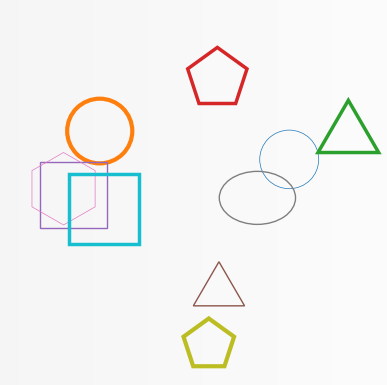[{"shape": "circle", "thickness": 0.5, "radius": 0.38, "center": [0.746, 0.586]}, {"shape": "circle", "thickness": 3, "radius": 0.42, "center": [0.257, 0.66]}, {"shape": "triangle", "thickness": 2.5, "radius": 0.45, "center": [0.899, 0.649]}, {"shape": "pentagon", "thickness": 2.5, "radius": 0.4, "center": [0.561, 0.796]}, {"shape": "square", "thickness": 1, "radius": 0.43, "center": [0.189, 0.493]}, {"shape": "triangle", "thickness": 1, "radius": 0.38, "center": [0.565, 0.244]}, {"shape": "hexagon", "thickness": 0.5, "radius": 0.47, "center": [0.164, 0.51]}, {"shape": "oval", "thickness": 1, "radius": 0.49, "center": [0.664, 0.486]}, {"shape": "pentagon", "thickness": 3, "radius": 0.34, "center": [0.539, 0.104]}, {"shape": "square", "thickness": 2.5, "radius": 0.46, "center": [0.268, 0.457]}]